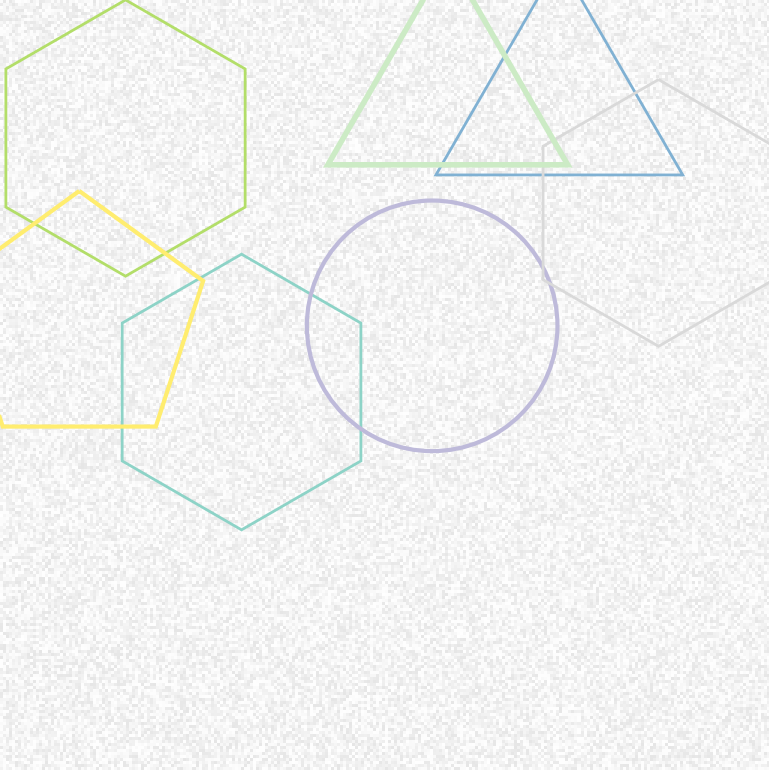[{"shape": "hexagon", "thickness": 1, "radius": 0.9, "center": [0.314, 0.491]}, {"shape": "circle", "thickness": 1.5, "radius": 0.81, "center": [0.561, 0.577]}, {"shape": "triangle", "thickness": 1, "radius": 0.93, "center": [0.726, 0.865]}, {"shape": "hexagon", "thickness": 1, "radius": 0.9, "center": [0.163, 0.821]}, {"shape": "hexagon", "thickness": 1, "radius": 0.87, "center": [0.855, 0.723]}, {"shape": "triangle", "thickness": 2, "radius": 0.9, "center": [0.582, 0.876]}, {"shape": "pentagon", "thickness": 1.5, "radius": 0.85, "center": [0.103, 0.583]}]